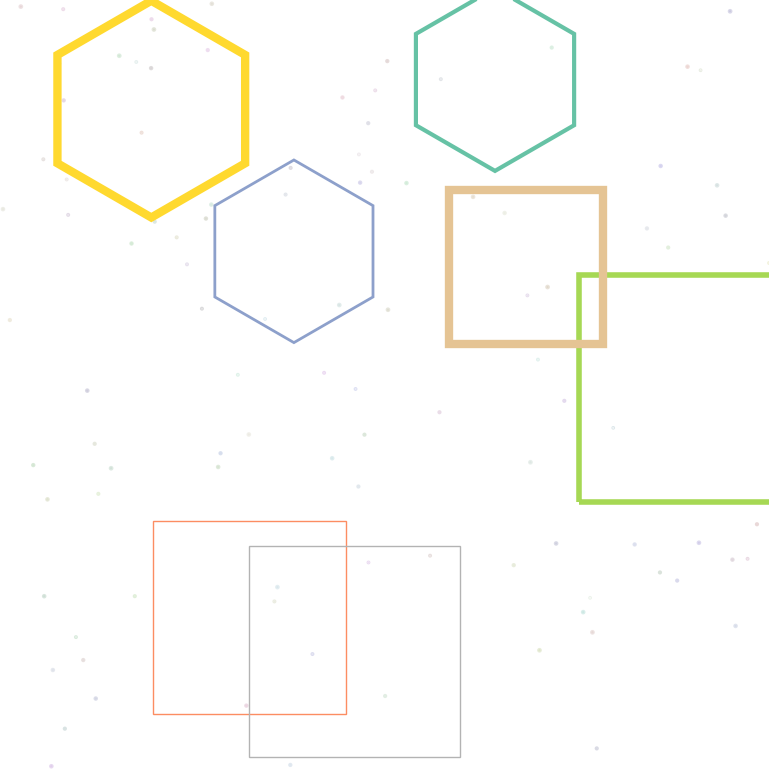[{"shape": "hexagon", "thickness": 1.5, "radius": 0.59, "center": [0.643, 0.897]}, {"shape": "square", "thickness": 0.5, "radius": 0.63, "center": [0.325, 0.198]}, {"shape": "hexagon", "thickness": 1, "radius": 0.59, "center": [0.382, 0.674]}, {"shape": "square", "thickness": 2, "radius": 0.74, "center": [0.899, 0.495]}, {"shape": "hexagon", "thickness": 3, "radius": 0.7, "center": [0.196, 0.858]}, {"shape": "square", "thickness": 3, "radius": 0.5, "center": [0.683, 0.653]}, {"shape": "square", "thickness": 0.5, "radius": 0.69, "center": [0.46, 0.154]}]